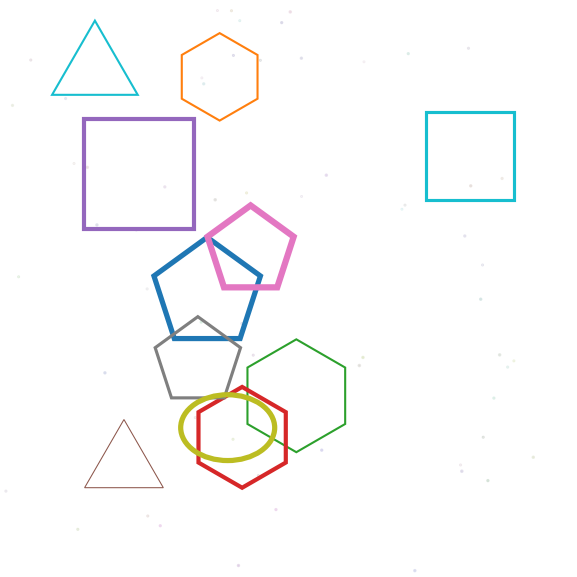[{"shape": "pentagon", "thickness": 2.5, "radius": 0.48, "center": [0.359, 0.491]}, {"shape": "hexagon", "thickness": 1, "radius": 0.38, "center": [0.38, 0.866]}, {"shape": "hexagon", "thickness": 1, "radius": 0.49, "center": [0.513, 0.314]}, {"shape": "hexagon", "thickness": 2, "radius": 0.44, "center": [0.419, 0.242]}, {"shape": "square", "thickness": 2, "radius": 0.48, "center": [0.241, 0.699]}, {"shape": "triangle", "thickness": 0.5, "radius": 0.39, "center": [0.215, 0.194]}, {"shape": "pentagon", "thickness": 3, "radius": 0.39, "center": [0.434, 0.565]}, {"shape": "pentagon", "thickness": 1.5, "radius": 0.39, "center": [0.343, 0.373]}, {"shape": "oval", "thickness": 2.5, "radius": 0.41, "center": [0.394, 0.259]}, {"shape": "square", "thickness": 1.5, "radius": 0.38, "center": [0.814, 0.729]}, {"shape": "triangle", "thickness": 1, "radius": 0.43, "center": [0.164, 0.878]}]